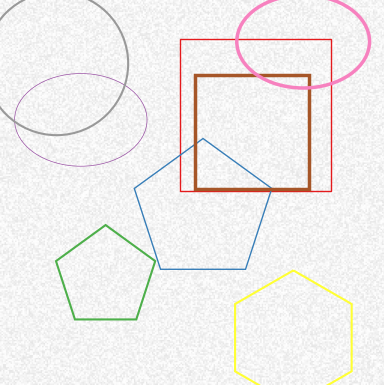[{"shape": "square", "thickness": 1, "radius": 0.98, "center": [0.664, 0.701]}, {"shape": "pentagon", "thickness": 1, "radius": 0.94, "center": [0.527, 0.452]}, {"shape": "pentagon", "thickness": 1.5, "radius": 0.68, "center": [0.274, 0.28]}, {"shape": "oval", "thickness": 0.5, "radius": 0.86, "center": [0.21, 0.689]}, {"shape": "hexagon", "thickness": 1.5, "radius": 0.87, "center": [0.762, 0.123]}, {"shape": "square", "thickness": 2.5, "radius": 0.74, "center": [0.655, 0.658]}, {"shape": "oval", "thickness": 2.5, "radius": 0.86, "center": [0.787, 0.892]}, {"shape": "circle", "thickness": 1.5, "radius": 0.93, "center": [0.147, 0.835]}]